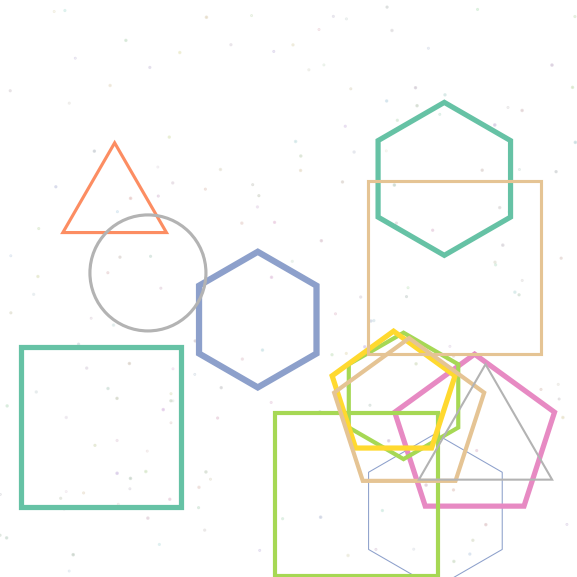[{"shape": "hexagon", "thickness": 2.5, "radius": 0.66, "center": [0.769, 0.689]}, {"shape": "square", "thickness": 2.5, "radius": 0.69, "center": [0.175, 0.26]}, {"shape": "triangle", "thickness": 1.5, "radius": 0.52, "center": [0.199, 0.648]}, {"shape": "hexagon", "thickness": 0.5, "radius": 0.67, "center": [0.754, 0.115]}, {"shape": "hexagon", "thickness": 3, "radius": 0.59, "center": [0.446, 0.446]}, {"shape": "pentagon", "thickness": 2.5, "radius": 0.73, "center": [0.822, 0.24]}, {"shape": "square", "thickness": 2, "radius": 0.71, "center": [0.617, 0.143]}, {"shape": "hexagon", "thickness": 2, "radius": 0.55, "center": [0.699, 0.314]}, {"shape": "pentagon", "thickness": 2.5, "radius": 0.56, "center": [0.682, 0.314]}, {"shape": "square", "thickness": 1.5, "radius": 0.75, "center": [0.787, 0.536]}, {"shape": "pentagon", "thickness": 2, "radius": 0.68, "center": [0.708, 0.277]}, {"shape": "circle", "thickness": 1.5, "radius": 0.5, "center": [0.256, 0.527]}, {"shape": "triangle", "thickness": 1, "radius": 0.67, "center": [0.841, 0.235]}]